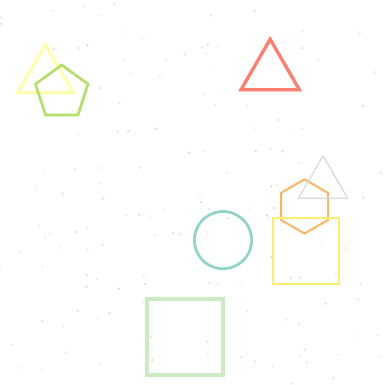[{"shape": "circle", "thickness": 2, "radius": 0.37, "center": [0.579, 0.376]}, {"shape": "triangle", "thickness": 2.5, "radius": 0.42, "center": [0.118, 0.801]}, {"shape": "triangle", "thickness": 2.5, "radius": 0.44, "center": [0.702, 0.811]}, {"shape": "hexagon", "thickness": 1.5, "radius": 0.35, "center": [0.791, 0.464]}, {"shape": "pentagon", "thickness": 2, "radius": 0.36, "center": [0.16, 0.759]}, {"shape": "triangle", "thickness": 1, "radius": 0.37, "center": [0.839, 0.522]}, {"shape": "square", "thickness": 3, "radius": 0.49, "center": [0.48, 0.126]}, {"shape": "square", "thickness": 1.5, "radius": 0.43, "center": [0.795, 0.349]}]